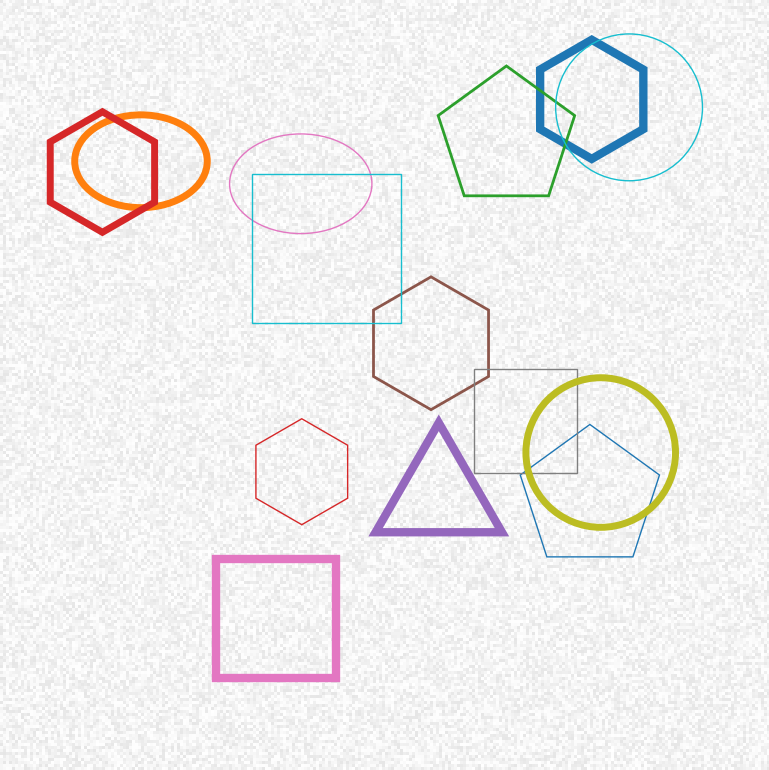[{"shape": "hexagon", "thickness": 3, "radius": 0.39, "center": [0.769, 0.871]}, {"shape": "pentagon", "thickness": 0.5, "radius": 0.48, "center": [0.766, 0.354]}, {"shape": "oval", "thickness": 2.5, "radius": 0.43, "center": [0.183, 0.791]}, {"shape": "pentagon", "thickness": 1, "radius": 0.47, "center": [0.658, 0.821]}, {"shape": "hexagon", "thickness": 0.5, "radius": 0.34, "center": [0.392, 0.387]}, {"shape": "hexagon", "thickness": 2.5, "radius": 0.39, "center": [0.133, 0.777]}, {"shape": "triangle", "thickness": 3, "radius": 0.47, "center": [0.57, 0.356]}, {"shape": "hexagon", "thickness": 1, "radius": 0.43, "center": [0.56, 0.554]}, {"shape": "oval", "thickness": 0.5, "radius": 0.46, "center": [0.391, 0.761]}, {"shape": "square", "thickness": 3, "radius": 0.39, "center": [0.358, 0.197]}, {"shape": "square", "thickness": 0.5, "radius": 0.34, "center": [0.682, 0.454]}, {"shape": "circle", "thickness": 2.5, "radius": 0.49, "center": [0.78, 0.412]}, {"shape": "circle", "thickness": 0.5, "radius": 0.48, "center": [0.817, 0.861]}, {"shape": "square", "thickness": 0.5, "radius": 0.48, "center": [0.424, 0.677]}]